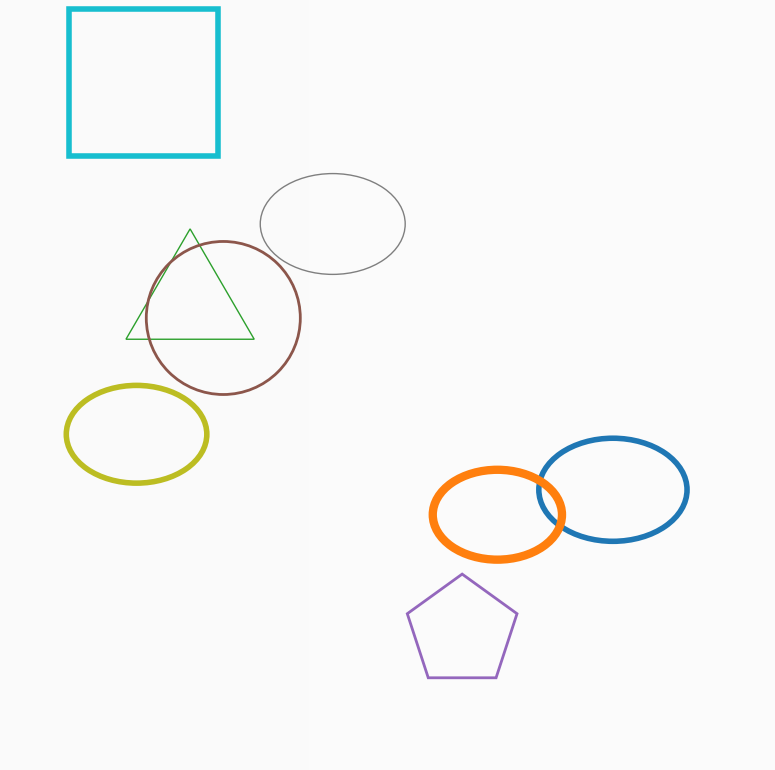[{"shape": "oval", "thickness": 2, "radius": 0.48, "center": [0.791, 0.364]}, {"shape": "oval", "thickness": 3, "radius": 0.42, "center": [0.642, 0.332]}, {"shape": "triangle", "thickness": 0.5, "radius": 0.48, "center": [0.245, 0.607]}, {"shape": "pentagon", "thickness": 1, "radius": 0.37, "center": [0.596, 0.18]}, {"shape": "circle", "thickness": 1, "radius": 0.5, "center": [0.288, 0.587]}, {"shape": "oval", "thickness": 0.5, "radius": 0.47, "center": [0.429, 0.709]}, {"shape": "oval", "thickness": 2, "radius": 0.45, "center": [0.176, 0.436]}, {"shape": "square", "thickness": 2, "radius": 0.48, "center": [0.185, 0.893]}]